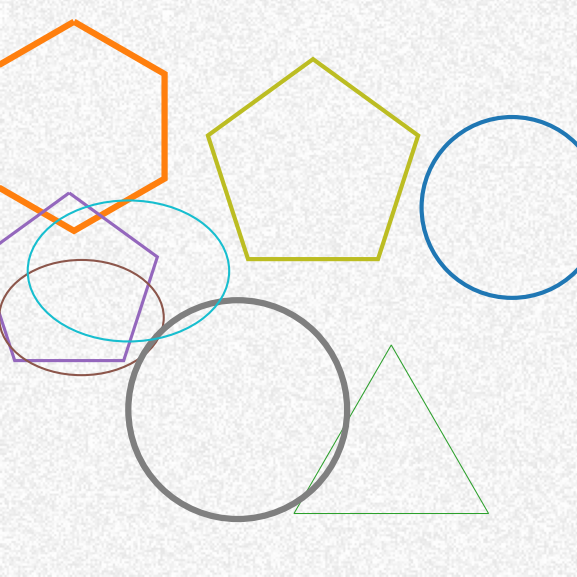[{"shape": "circle", "thickness": 2, "radius": 0.78, "center": [0.887, 0.64]}, {"shape": "hexagon", "thickness": 3, "radius": 0.91, "center": [0.128, 0.78]}, {"shape": "triangle", "thickness": 0.5, "radius": 0.97, "center": [0.678, 0.207]}, {"shape": "pentagon", "thickness": 1.5, "radius": 0.8, "center": [0.12, 0.505]}, {"shape": "oval", "thickness": 1, "radius": 0.71, "center": [0.141, 0.449]}, {"shape": "circle", "thickness": 3, "radius": 0.95, "center": [0.412, 0.29]}, {"shape": "pentagon", "thickness": 2, "radius": 0.96, "center": [0.542, 0.705]}, {"shape": "oval", "thickness": 1, "radius": 0.87, "center": [0.222, 0.53]}]